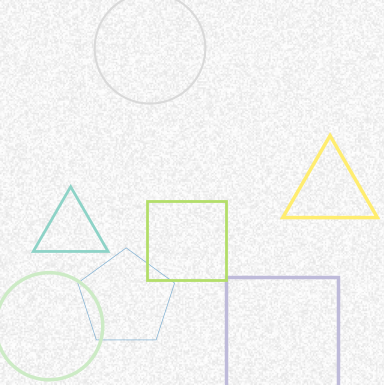[{"shape": "triangle", "thickness": 2, "radius": 0.56, "center": [0.184, 0.403]}, {"shape": "square", "thickness": 2.5, "radius": 0.72, "center": [0.732, 0.136]}, {"shape": "pentagon", "thickness": 0.5, "radius": 0.66, "center": [0.328, 0.224]}, {"shape": "square", "thickness": 2, "radius": 0.51, "center": [0.484, 0.375]}, {"shape": "circle", "thickness": 1.5, "radius": 0.72, "center": [0.39, 0.875]}, {"shape": "circle", "thickness": 2.5, "radius": 0.7, "center": [0.128, 0.153]}, {"shape": "triangle", "thickness": 2.5, "radius": 0.71, "center": [0.857, 0.506]}]